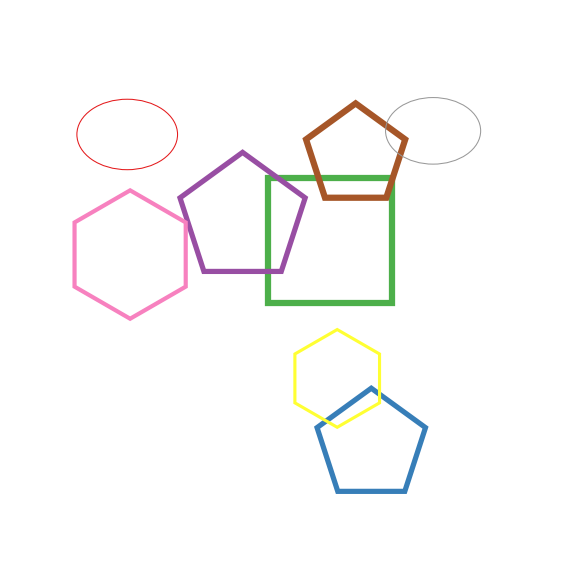[{"shape": "oval", "thickness": 0.5, "radius": 0.44, "center": [0.22, 0.766]}, {"shape": "pentagon", "thickness": 2.5, "radius": 0.49, "center": [0.643, 0.228]}, {"shape": "square", "thickness": 3, "radius": 0.54, "center": [0.571, 0.583]}, {"shape": "pentagon", "thickness": 2.5, "radius": 0.57, "center": [0.42, 0.621]}, {"shape": "hexagon", "thickness": 1.5, "radius": 0.42, "center": [0.584, 0.344]}, {"shape": "pentagon", "thickness": 3, "radius": 0.45, "center": [0.616, 0.73]}, {"shape": "hexagon", "thickness": 2, "radius": 0.56, "center": [0.225, 0.558]}, {"shape": "oval", "thickness": 0.5, "radius": 0.41, "center": [0.75, 0.773]}]